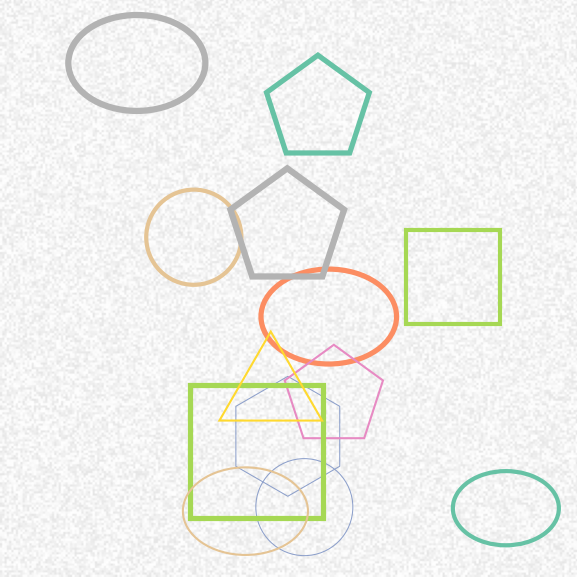[{"shape": "oval", "thickness": 2, "radius": 0.46, "center": [0.876, 0.119]}, {"shape": "pentagon", "thickness": 2.5, "radius": 0.47, "center": [0.55, 0.81]}, {"shape": "oval", "thickness": 2.5, "radius": 0.59, "center": [0.569, 0.451]}, {"shape": "circle", "thickness": 0.5, "radius": 0.42, "center": [0.527, 0.121]}, {"shape": "hexagon", "thickness": 0.5, "radius": 0.52, "center": [0.498, 0.244]}, {"shape": "pentagon", "thickness": 1, "radius": 0.45, "center": [0.578, 0.313]}, {"shape": "square", "thickness": 2.5, "radius": 0.57, "center": [0.445, 0.218]}, {"shape": "square", "thickness": 2, "radius": 0.41, "center": [0.784, 0.52]}, {"shape": "triangle", "thickness": 1, "radius": 0.51, "center": [0.469, 0.322]}, {"shape": "circle", "thickness": 2, "radius": 0.41, "center": [0.336, 0.588]}, {"shape": "oval", "thickness": 1, "radius": 0.54, "center": [0.425, 0.114]}, {"shape": "pentagon", "thickness": 3, "radius": 0.52, "center": [0.497, 0.604]}, {"shape": "oval", "thickness": 3, "radius": 0.59, "center": [0.237, 0.89]}]